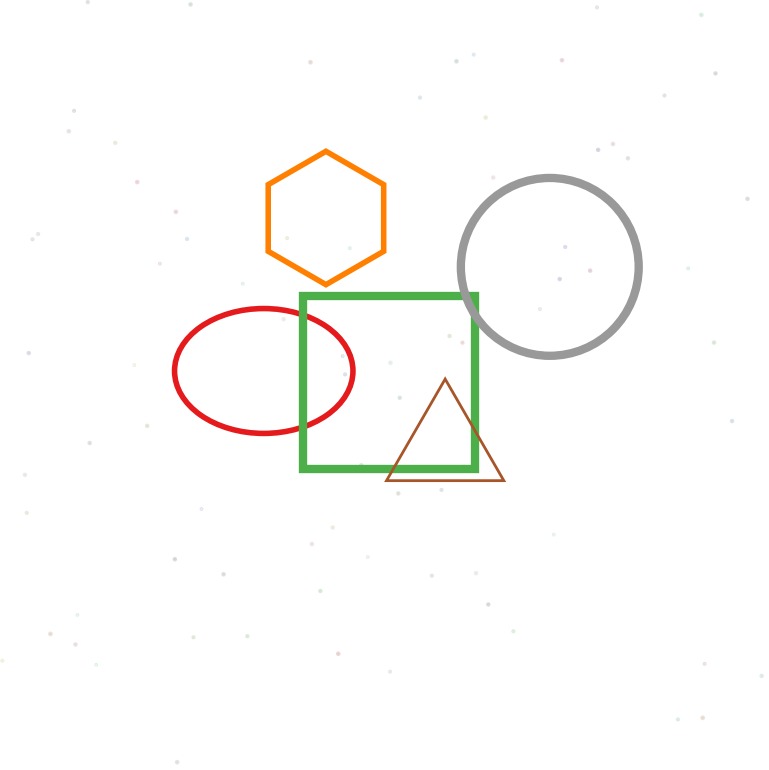[{"shape": "oval", "thickness": 2, "radius": 0.58, "center": [0.343, 0.518]}, {"shape": "square", "thickness": 3, "radius": 0.56, "center": [0.505, 0.504]}, {"shape": "hexagon", "thickness": 2, "radius": 0.43, "center": [0.423, 0.717]}, {"shape": "triangle", "thickness": 1, "radius": 0.44, "center": [0.578, 0.42]}, {"shape": "circle", "thickness": 3, "radius": 0.58, "center": [0.714, 0.653]}]